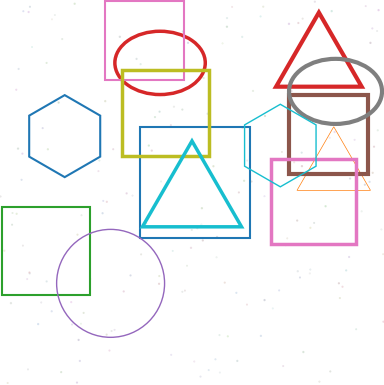[{"shape": "square", "thickness": 1.5, "radius": 0.72, "center": [0.506, 0.526]}, {"shape": "hexagon", "thickness": 1.5, "radius": 0.53, "center": [0.168, 0.646]}, {"shape": "triangle", "thickness": 0.5, "radius": 0.55, "center": [0.867, 0.561]}, {"shape": "square", "thickness": 1.5, "radius": 0.57, "center": [0.12, 0.349]}, {"shape": "oval", "thickness": 2.5, "radius": 0.59, "center": [0.416, 0.837]}, {"shape": "triangle", "thickness": 3, "radius": 0.64, "center": [0.828, 0.839]}, {"shape": "circle", "thickness": 1, "radius": 0.7, "center": [0.287, 0.264]}, {"shape": "square", "thickness": 3, "radius": 0.51, "center": [0.853, 0.651]}, {"shape": "square", "thickness": 2.5, "radius": 0.55, "center": [0.814, 0.476]}, {"shape": "square", "thickness": 1.5, "radius": 0.51, "center": [0.376, 0.895]}, {"shape": "oval", "thickness": 3, "radius": 0.6, "center": [0.872, 0.763]}, {"shape": "square", "thickness": 2.5, "radius": 0.56, "center": [0.43, 0.707]}, {"shape": "triangle", "thickness": 2.5, "radius": 0.74, "center": [0.499, 0.485]}, {"shape": "hexagon", "thickness": 1, "radius": 0.54, "center": [0.728, 0.622]}]